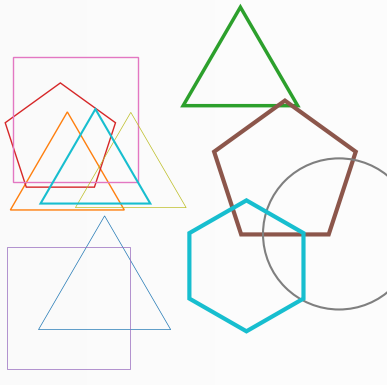[{"shape": "triangle", "thickness": 0.5, "radius": 0.98, "center": [0.27, 0.242]}, {"shape": "triangle", "thickness": 1, "radius": 0.85, "center": [0.174, 0.54]}, {"shape": "triangle", "thickness": 2.5, "radius": 0.85, "center": [0.62, 0.811]}, {"shape": "pentagon", "thickness": 1, "radius": 0.75, "center": [0.156, 0.635]}, {"shape": "square", "thickness": 0.5, "radius": 0.79, "center": [0.176, 0.201]}, {"shape": "pentagon", "thickness": 3, "radius": 0.96, "center": [0.735, 0.547]}, {"shape": "square", "thickness": 1, "radius": 0.81, "center": [0.195, 0.689]}, {"shape": "circle", "thickness": 1.5, "radius": 0.98, "center": [0.875, 0.392]}, {"shape": "triangle", "thickness": 0.5, "radius": 0.83, "center": [0.338, 0.543]}, {"shape": "hexagon", "thickness": 3, "radius": 0.85, "center": [0.636, 0.309]}, {"shape": "triangle", "thickness": 1.5, "radius": 0.82, "center": [0.246, 0.553]}]